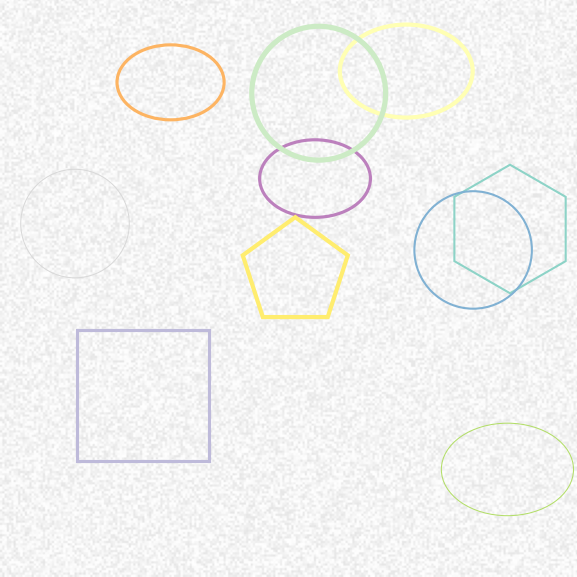[{"shape": "hexagon", "thickness": 1, "radius": 0.56, "center": [0.883, 0.603]}, {"shape": "oval", "thickness": 2, "radius": 0.58, "center": [0.703, 0.876]}, {"shape": "square", "thickness": 1.5, "radius": 0.57, "center": [0.248, 0.314]}, {"shape": "circle", "thickness": 1, "radius": 0.51, "center": [0.819, 0.566]}, {"shape": "oval", "thickness": 1.5, "radius": 0.46, "center": [0.295, 0.857]}, {"shape": "oval", "thickness": 0.5, "radius": 0.57, "center": [0.879, 0.186]}, {"shape": "circle", "thickness": 0.5, "radius": 0.47, "center": [0.13, 0.612]}, {"shape": "oval", "thickness": 1.5, "radius": 0.48, "center": [0.546, 0.69]}, {"shape": "circle", "thickness": 2.5, "radius": 0.58, "center": [0.552, 0.838]}, {"shape": "pentagon", "thickness": 2, "radius": 0.48, "center": [0.511, 0.527]}]